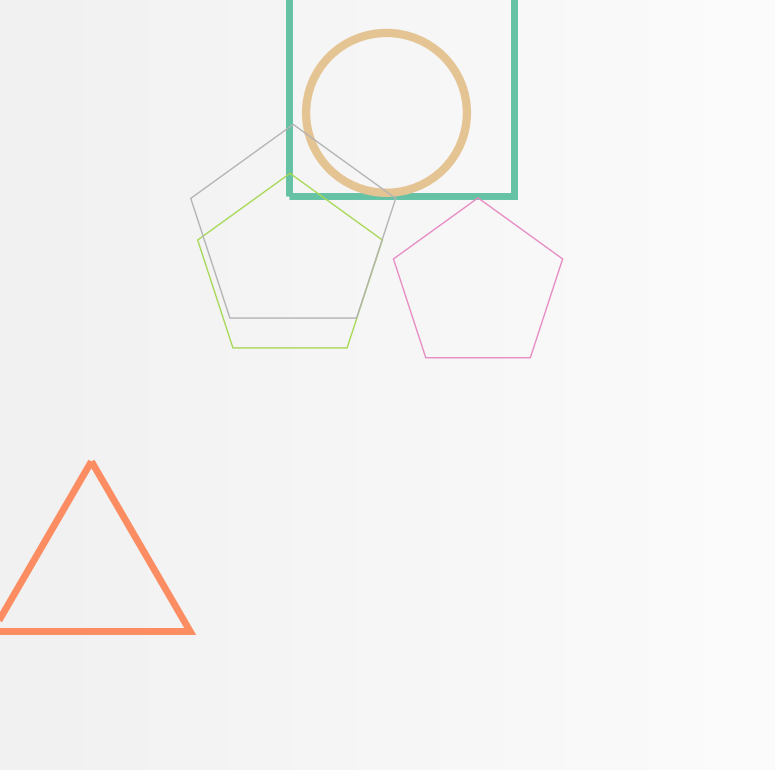[{"shape": "square", "thickness": 2.5, "radius": 0.73, "center": [0.519, 0.891]}, {"shape": "triangle", "thickness": 2.5, "radius": 0.74, "center": [0.118, 0.254]}, {"shape": "pentagon", "thickness": 0.5, "radius": 0.57, "center": [0.617, 0.628]}, {"shape": "pentagon", "thickness": 0.5, "radius": 0.63, "center": [0.374, 0.65]}, {"shape": "circle", "thickness": 3, "radius": 0.52, "center": [0.499, 0.853]}, {"shape": "pentagon", "thickness": 0.5, "radius": 0.7, "center": [0.378, 0.699]}]